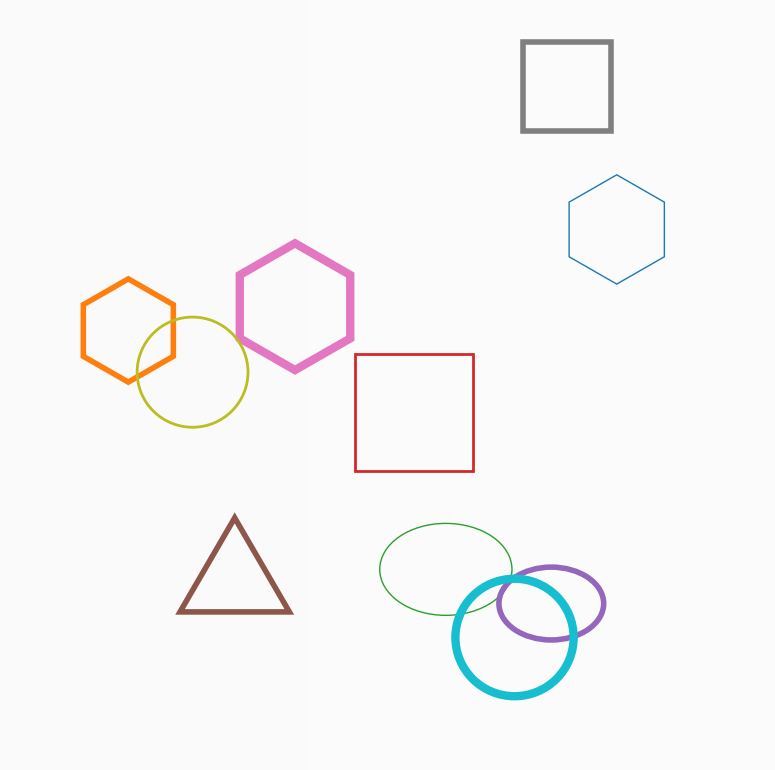[{"shape": "hexagon", "thickness": 0.5, "radius": 0.35, "center": [0.796, 0.702]}, {"shape": "hexagon", "thickness": 2, "radius": 0.34, "center": [0.166, 0.571]}, {"shape": "oval", "thickness": 0.5, "radius": 0.43, "center": [0.575, 0.261]}, {"shape": "square", "thickness": 1, "radius": 0.38, "center": [0.535, 0.464]}, {"shape": "oval", "thickness": 2, "radius": 0.34, "center": [0.711, 0.216]}, {"shape": "triangle", "thickness": 2, "radius": 0.41, "center": [0.303, 0.246]}, {"shape": "hexagon", "thickness": 3, "radius": 0.41, "center": [0.381, 0.602]}, {"shape": "square", "thickness": 2, "radius": 0.29, "center": [0.732, 0.887]}, {"shape": "circle", "thickness": 1, "radius": 0.36, "center": [0.248, 0.517]}, {"shape": "circle", "thickness": 3, "radius": 0.38, "center": [0.664, 0.172]}]